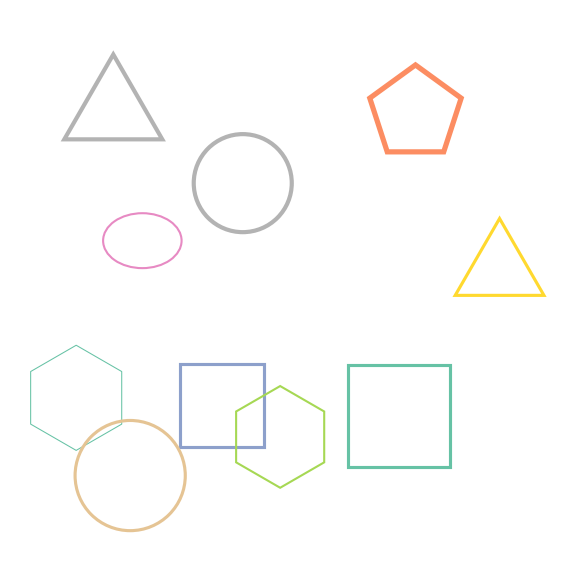[{"shape": "hexagon", "thickness": 0.5, "radius": 0.46, "center": [0.132, 0.31]}, {"shape": "square", "thickness": 1.5, "radius": 0.44, "center": [0.691, 0.279]}, {"shape": "pentagon", "thickness": 2.5, "radius": 0.42, "center": [0.719, 0.803]}, {"shape": "square", "thickness": 1.5, "radius": 0.36, "center": [0.385, 0.297]}, {"shape": "oval", "thickness": 1, "radius": 0.34, "center": [0.246, 0.582]}, {"shape": "hexagon", "thickness": 1, "radius": 0.44, "center": [0.485, 0.243]}, {"shape": "triangle", "thickness": 1.5, "radius": 0.44, "center": [0.865, 0.532]}, {"shape": "circle", "thickness": 1.5, "radius": 0.48, "center": [0.225, 0.176]}, {"shape": "triangle", "thickness": 2, "radius": 0.49, "center": [0.196, 0.807]}, {"shape": "circle", "thickness": 2, "radius": 0.42, "center": [0.42, 0.682]}]